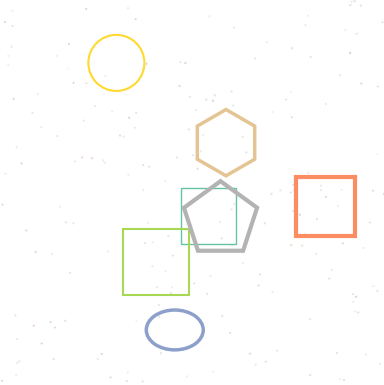[{"shape": "square", "thickness": 1, "radius": 0.36, "center": [0.542, 0.438]}, {"shape": "square", "thickness": 3, "radius": 0.39, "center": [0.845, 0.463]}, {"shape": "oval", "thickness": 2.5, "radius": 0.37, "center": [0.454, 0.143]}, {"shape": "square", "thickness": 1.5, "radius": 0.43, "center": [0.405, 0.32]}, {"shape": "circle", "thickness": 1.5, "radius": 0.36, "center": [0.302, 0.837]}, {"shape": "hexagon", "thickness": 2.5, "radius": 0.43, "center": [0.587, 0.629]}, {"shape": "pentagon", "thickness": 3, "radius": 0.5, "center": [0.573, 0.43]}]